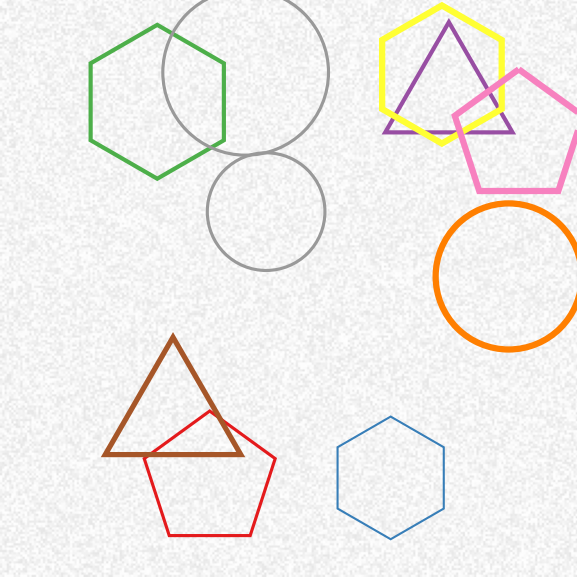[{"shape": "pentagon", "thickness": 1.5, "radius": 0.6, "center": [0.363, 0.168]}, {"shape": "hexagon", "thickness": 1, "radius": 0.53, "center": [0.676, 0.172]}, {"shape": "hexagon", "thickness": 2, "radius": 0.67, "center": [0.272, 0.823]}, {"shape": "triangle", "thickness": 2, "radius": 0.64, "center": [0.777, 0.834]}, {"shape": "circle", "thickness": 3, "radius": 0.63, "center": [0.881, 0.52]}, {"shape": "hexagon", "thickness": 3, "radius": 0.6, "center": [0.765, 0.87]}, {"shape": "triangle", "thickness": 2.5, "radius": 0.68, "center": [0.3, 0.28]}, {"shape": "pentagon", "thickness": 3, "radius": 0.58, "center": [0.898, 0.763]}, {"shape": "circle", "thickness": 1.5, "radius": 0.72, "center": [0.425, 0.874]}, {"shape": "circle", "thickness": 1.5, "radius": 0.51, "center": [0.461, 0.633]}]